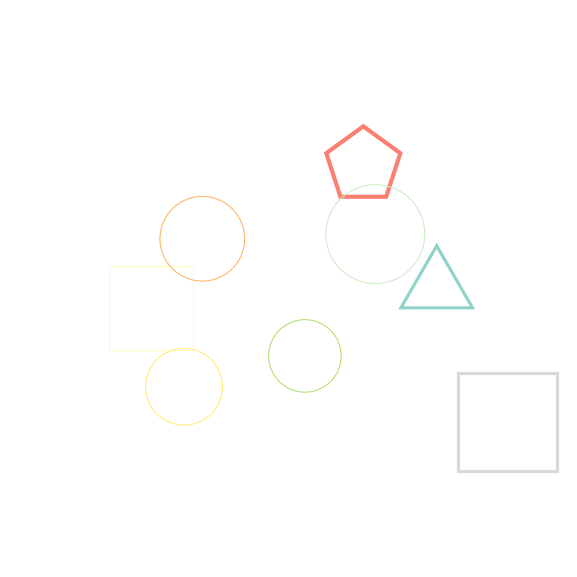[{"shape": "triangle", "thickness": 1.5, "radius": 0.36, "center": [0.756, 0.502]}, {"shape": "square", "thickness": 0.5, "radius": 0.36, "center": [0.262, 0.466]}, {"shape": "pentagon", "thickness": 2, "radius": 0.34, "center": [0.629, 0.713]}, {"shape": "circle", "thickness": 0.5, "radius": 0.37, "center": [0.35, 0.586]}, {"shape": "circle", "thickness": 0.5, "radius": 0.31, "center": [0.528, 0.383]}, {"shape": "square", "thickness": 1.5, "radius": 0.43, "center": [0.879, 0.268]}, {"shape": "circle", "thickness": 0.5, "radius": 0.43, "center": [0.65, 0.594]}, {"shape": "circle", "thickness": 0.5, "radius": 0.33, "center": [0.319, 0.329]}]